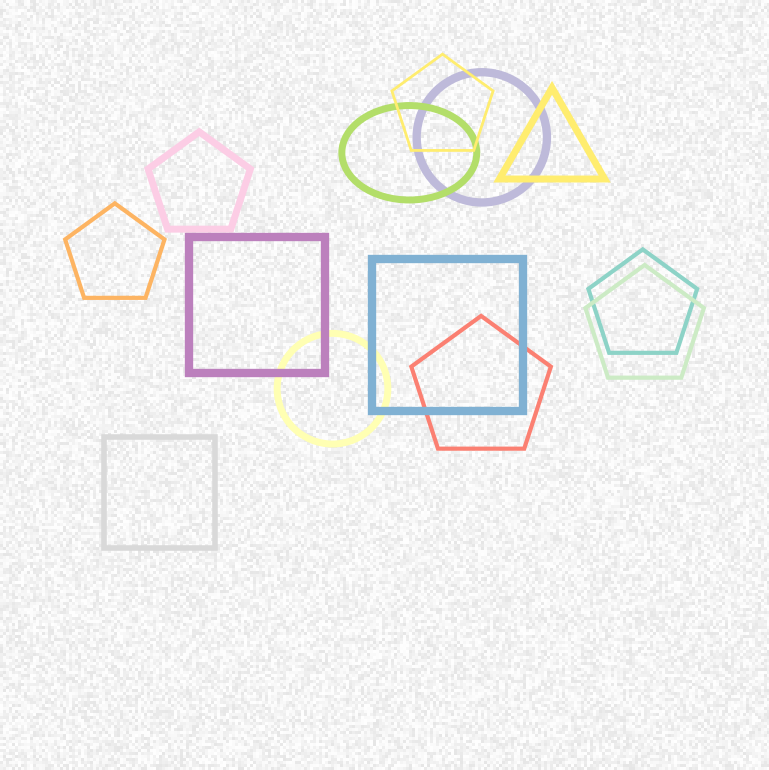[{"shape": "pentagon", "thickness": 1.5, "radius": 0.37, "center": [0.835, 0.602]}, {"shape": "circle", "thickness": 2.5, "radius": 0.36, "center": [0.432, 0.495]}, {"shape": "circle", "thickness": 3, "radius": 0.42, "center": [0.626, 0.822]}, {"shape": "pentagon", "thickness": 1.5, "radius": 0.48, "center": [0.625, 0.494]}, {"shape": "square", "thickness": 3, "radius": 0.49, "center": [0.581, 0.565]}, {"shape": "pentagon", "thickness": 1.5, "radius": 0.34, "center": [0.149, 0.668]}, {"shape": "oval", "thickness": 2.5, "radius": 0.44, "center": [0.532, 0.802]}, {"shape": "pentagon", "thickness": 2.5, "radius": 0.35, "center": [0.259, 0.759]}, {"shape": "square", "thickness": 2, "radius": 0.36, "center": [0.208, 0.36]}, {"shape": "square", "thickness": 3, "radius": 0.44, "center": [0.333, 0.603]}, {"shape": "pentagon", "thickness": 1.5, "radius": 0.4, "center": [0.837, 0.575]}, {"shape": "pentagon", "thickness": 1, "radius": 0.35, "center": [0.575, 0.861]}, {"shape": "triangle", "thickness": 2.5, "radius": 0.39, "center": [0.717, 0.807]}]